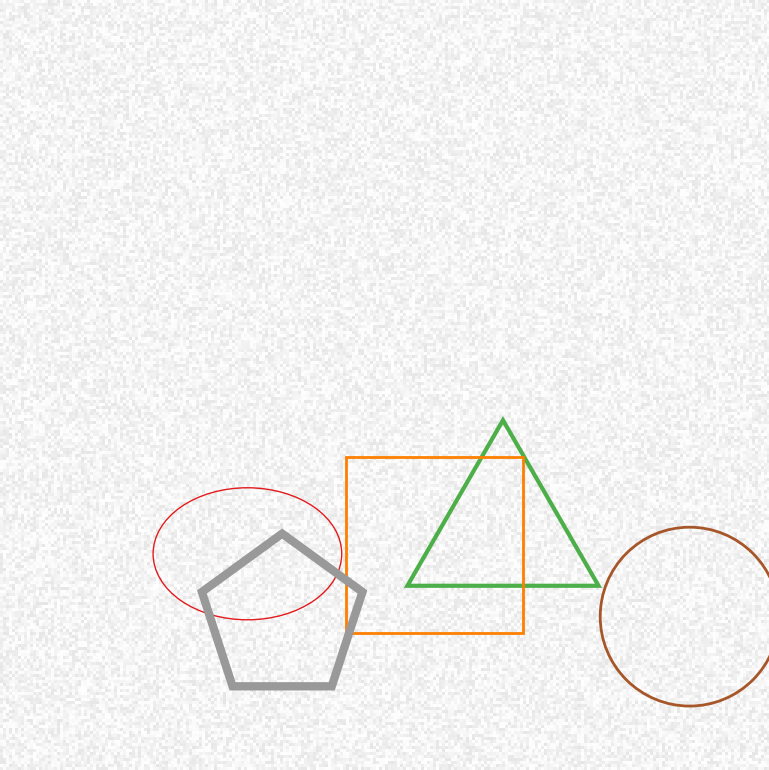[{"shape": "oval", "thickness": 0.5, "radius": 0.61, "center": [0.321, 0.281]}, {"shape": "triangle", "thickness": 1.5, "radius": 0.72, "center": [0.653, 0.311]}, {"shape": "square", "thickness": 1, "radius": 0.57, "center": [0.565, 0.292]}, {"shape": "circle", "thickness": 1, "radius": 0.58, "center": [0.896, 0.199]}, {"shape": "pentagon", "thickness": 3, "radius": 0.55, "center": [0.366, 0.197]}]